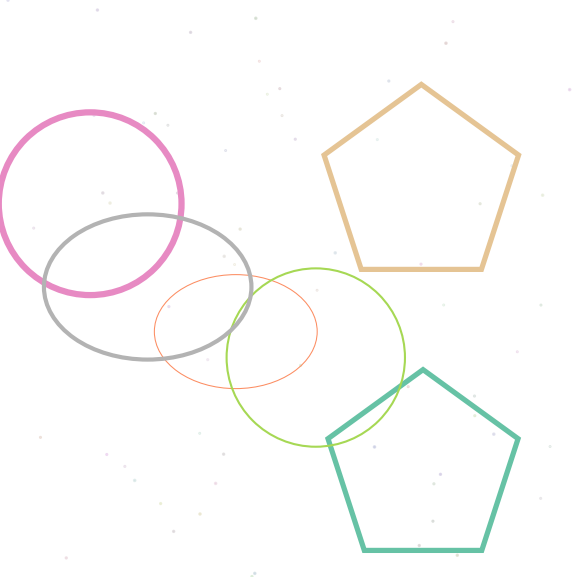[{"shape": "pentagon", "thickness": 2.5, "radius": 0.87, "center": [0.733, 0.186]}, {"shape": "oval", "thickness": 0.5, "radius": 0.7, "center": [0.408, 0.425]}, {"shape": "circle", "thickness": 3, "radius": 0.79, "center": [0.156, 0.646]}, {"shape": "circle", "thickness": 1, "radius": 0.77, "center": [0.547, 0.38]}, {"shape": "pentagon", "thickness": 2.5, "radius": 0.89, "center": [0.73, 0.676]}, {"shape": "oval", "thickness": 2, "radius": 0.9, "center": [0.256, 0.502]}]